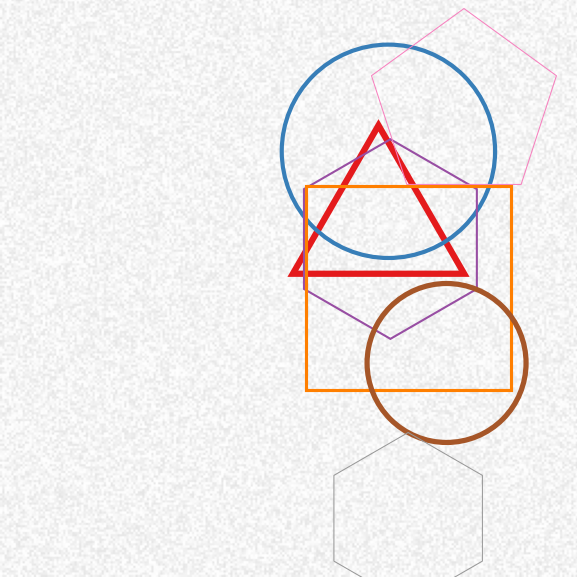[{"shape": "triangle", "thickness": 3, "radius": 0.86, "center": [0.655, 0.611]}, {"shape": "circle", "thickness": 2, "radius": 0.92, "center": [0.673, 0.737]}, {"shape": "hexagon", "thickness": 1, "radius": 0.86, "center": [0.676, 0.585]}, {"shape": "square", "thickness": 1.5, "radius": 0.89, "center": [0.707, 0.501]}, {"shape": "circle", "thickness": 2.5, "radius": 0.69, "center": [0.773, 0.371]}, {"shape": "pentagon", "thickness": 0.5, "radius": 0.84, "center": [0.803, 0.816]}, {"shape": "hexagon", "thickness": 0.5, "radius": 0.74, "center": [0.707, 0.102]}]